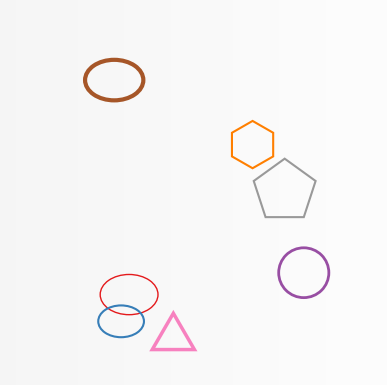[{"shape": "oval", "thickness": 1, "radius": 0.37, "center": [0.333, 0.235]}, {"shape": "oval", "thickness": 1.5, "radius": 0.29, "center": [0.313, 0.165]}, {"shape": "circle", "thickness": 2, "radius": 0.32, "center": [0.784, 0.292]}, {"shape": "hexagon", "thickness": 1.5, "radius": 0.31, "center": [0.652, 0.624]}, {"shape": "oval", "thickness": 3, "radius": 0.38, "center": [0.295, 0.792]}, {"shape": "triangle", "thickness": 2.5, "radius": 0.31, "center": [0.447, 0.123]}, {"shape": "pentagon", "thickness": 1.5, "radius": 0.42, "center": [0.735, 0.504]}]